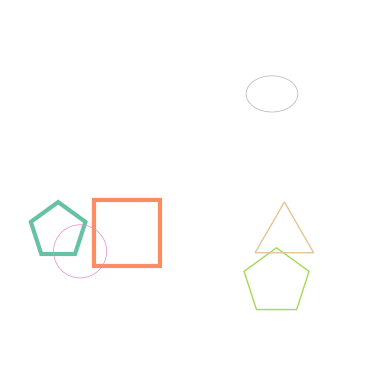[{"shape": "pentagon", "thickness": 3, "radius": 0.37, "center": [0.151, 0.401]}, {"shape": "square", "thickness": 3, "radius": 0.43, "center": [0.33, 0.395]}, {"shape": "circle", "thickness": 0.5, "radius": 0.35, "center": [0.208, 0.347]}, {"shape": "pentagon", "thickness": 1, "radius": 0.44, "center": [0.718, 0.268]}, {"shape": "triangle", "thickness": 1, "radius": 0.44, "center": [0.739, 0.387]}, {"shape": "oval", "thickness": 0.5, "radius": 0.34, "center": [0.706, 0.756]}]